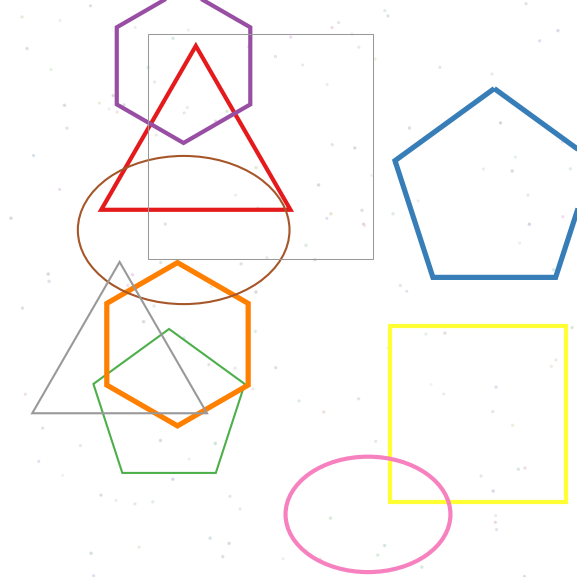[{"shape": "triangle", "thickness": 2, "radius": 0.95, "center": [0.339, 0.73]}, {"shape": "pentagon", "thickness": 2.5, "radius": 0.9, "center": [0.856, 0.665]}, {"shape": "pentagon", "thickness": 1, "radius": 0.69, "center": [0.293, 0.292]}, {"shape": "hexagon", "thickness": 2, "radius": 0.67, "center": [0.318, 0.885]}, {"shape": "hexagon", "thickness": 2.5, "radius": 0.71, "center": [0.307, 0.403]}, {"shape": "square", "thickness": 2, "radius": 0.76, "center": [0.827, 0.282]}, {"shape": "oval", "thickness": 1, "radius": 0.92, "center": [0.318, 0.601]}, {"shape": "oval", "thickness": 2, "radius": 0.71, "center": [0.637, 0.108]}, {"shape": "square", "thickness": 0.5, "radius": 0.97, "center": [0.45, 0.746]}, {"shape": "triangle", "thickness": 1, "radius": 0.87, "center": [0.207, 0.371]}]